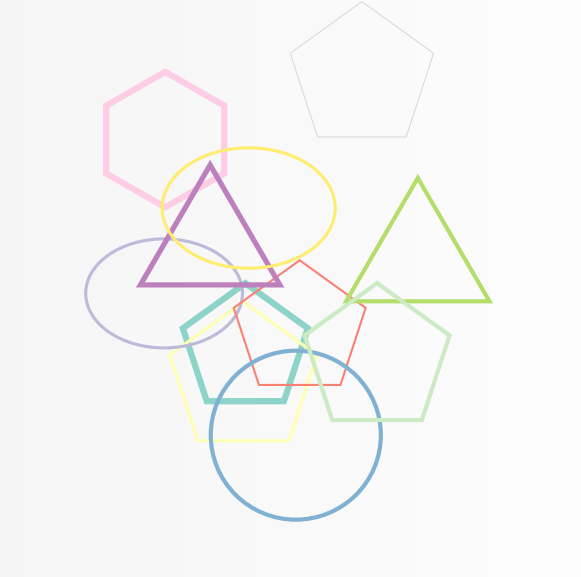[{"shape": "pentagon", "thickness": 3, "radius": 0.56, "center": [0.422, 0.396]}, {"shape": "pentagon", "thickness": 1.5, "radius": 0.67, "center": [0.419, 0.343]}, {"shape": "oval", "thickness": 1.5, "radius": 0.67, "center": [0.282, 0.491]}, {"shape": "pentagon", "thickness": 1, "radius": 0.6, "center": [0.516, 0.429]}, {"shape": "circle", "thickness": 2, "radius": 0.73, "center": [0.509, 0.246]}, {"shape": "triangle", "thickness": 2, "radius": 0.71, "center": [0.719, 0.549]}, {"shape": "hexagon", "thickness": 3, "radius": 0.59, "center": [0.284, 0.757]}, {"shape": "pentagon", "thickness": 0.5, "radius": 0.65, "center": [0.623, 0.867]}, {"shape": "triangle", "thickness": 2.5, "radius": 0.69, "center": [0.361, 0.575]}, {"shape": "pentagon", "thickness": 2, "radius": 0.66, "center": [0.649, 0.378]}, {"shape": "oval", "thickness": 1.5, "radius": 0.74, "center": [0.428, 0.639]}]